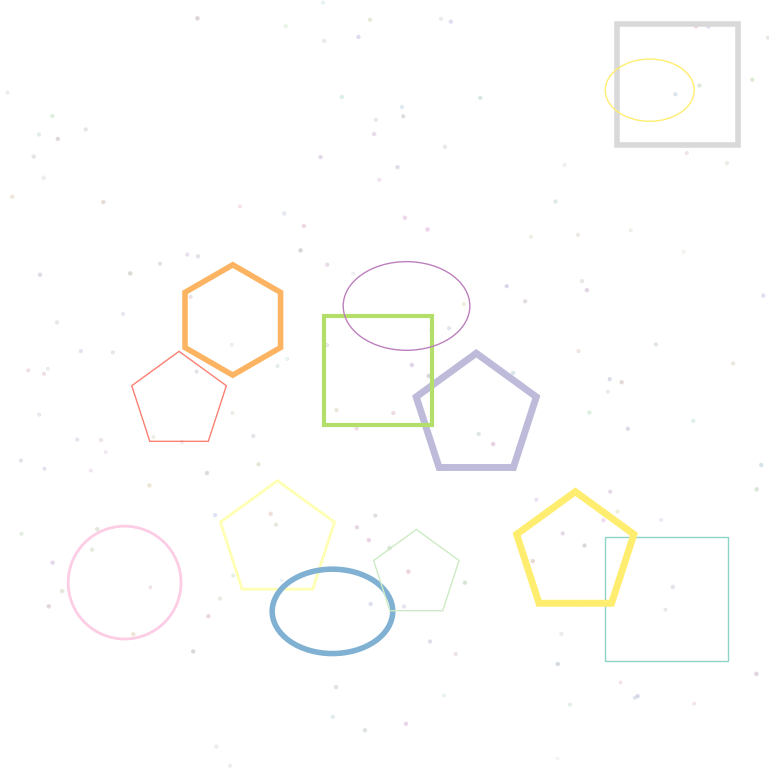[{"shape": "square", "thickness": 0.5, "radius": 0.4, "center": [0.866, 0.222]}, {"shape": "pentagon", "thickness": 1, "radius": 0.39, "center": [0.36, 0.298]}, {"shape": "pentagon", "thickness": 2.5, "radius": 0.41, "center": [0.619, 0.459]}, {"shape": "pentagon", "thickness": 0.5, "radius": 0.32, "center": [0.233, 0.479]}, {"shape": "oval", "thickness": 2, "radius": 0.39, "center": [0.432, 0.206]}, {"shape": "hexagon", "thickness": 2, "radius": 0.36, "center": [0.302, 0.584]}, {"shape": "square", "thickness": 1.5, "radius": 0.35, "center": [0.491, 0.519]}, {"shape": "circle", "thickness": 1, "radius": 0.37, "center": [0.162, 0.243]}, {"shape": "square", "thickness": 2, "radius": 0.39, "center": [0.88, 0.891]}, {"shape": "oval", "thickness": 0.5, "radius": 0.41, "center": [0.528, 0.603]}, {"shape": "pentagon", "thickness": 0.5, "radius": 0.29, "center": [0.541, 0.254]}, {"shape": "pentagon", "thickness": 2.5, "radius": 0.4, "center": [0.747, 0.281]}, {"shape": "oval", "thickness": 0.5, "radius": 0.29, "center": [0.844, 0.883]}]